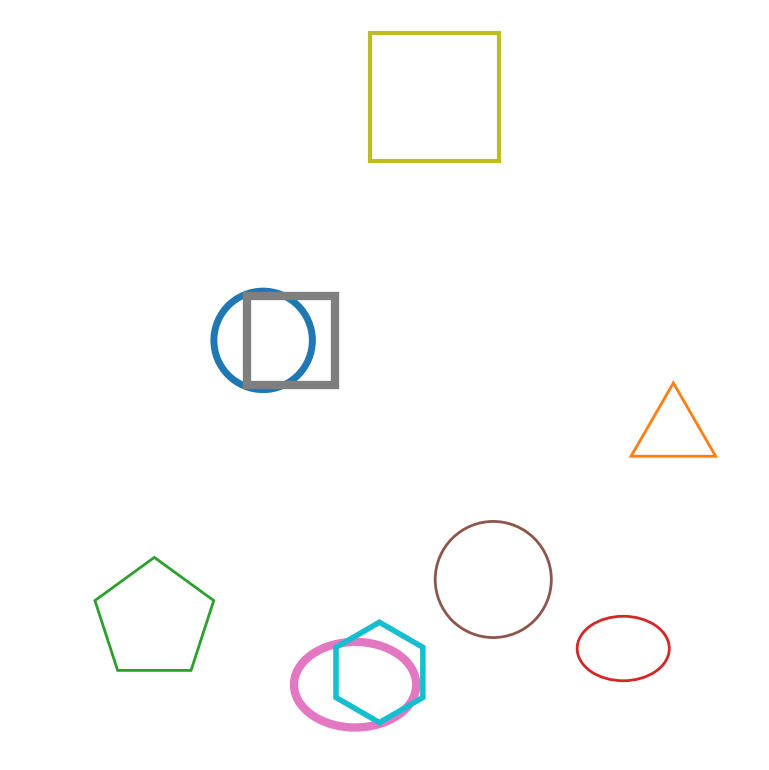[{"shape": "circle", "thickness": 2.5, "radius": 0.32, "center": [0.342, 0.558]}, {"shape": "triangle", "thickness": 1, "radius": 0.32, "center": [0.875, 0.439]}, {"shape": "pentagon", "thickness": 1, "radius": 0.41, "center": [0.2, 0.195]}, {"shape": "oval", "thickness": 1, "radius": 0.3, "center": [0.809, 0.158]}, {"shape": "circle", "thickness": 1, "radius": 0.38, "center": [0.641, 0.247]}, {"shape": "oval", "thickness": 3, "radius": 0.4, "center": [0.461, 0.111]}, {"shape": "square", "thickness": 3, "radius": 0.29, "center": [0.378, 0.558]}, {"shape": "square", "thickness": 1.5, "radius": 0.42, "center": [0.564, 0.874]}, {"shape": "hexagon", "thickness": 2, "radius": 0.33, "center": [0.493, 0.127]}]